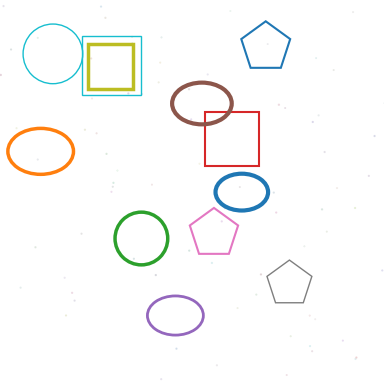[{"shape": "pentagon", "thickness": 1.5, "radius": 0.33, "center": [0.69, 0.878]}, {"shape": "oval", "thickness": 3, "radius": 0.34, "center": [0.628, 0.501]}, {"shape": "oval", "thickness": 2.5, "radius": 0.43, "center": [0.106, 0.607]}, {"shape": "circle", "thickness": 2.5, "radius": 0.34, "center": [0.367, 0.38]}, {"shape": "square", "thickness": 1.5, "radius": 0.35, "center": [0.602, 0.638]}, {"shape": "oval", "thickness": 2, "radius": 0.36, "center": [0.456, 0.18]}, {"shape": "oval", "thickness": 3, "radius": 0.39, "center": [0.524, 0.731]}, {"shape": "pentagon", "thickness": 1.5, "radius": 0.33, "center": [0.556, 0.394]}, {"shape": "pentagon", "thickness": 1, "radius": 0.31, "center": [0.752, 0.263]}, {"shape": "square", "thickness": 2.5, "radius": 0.3, "center": [0.287, 0.827]}, {"shape": "square", "thickness": 1, "radius": 0.38, "center": [0.29, 0.83]}, {"shape": "circle", "thickness": 1, "radius": 0.39, "center": [0.137, 0.86]}]